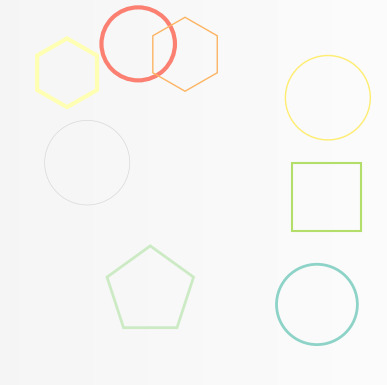[{"shape": "circle", "thickness": 2, "radius": 0.52, "center": [0.818, 0.209]}, {"shape": "hexagon", "thickness": 3, "radius": 0.45, "center": [0.173, 0.811]}, {"shape": "circle", "thickness": 3, "radius": 0.47, "center": [0.357, 0.886]}, {"shape": "hexagon", "thickness": 1, "radius": 0.48, "center": [0.478, 0.859]}, {"shape": "square", "thickness": 1.5, "radius": 0.44, "center": [0.843, 0.488]}, {"shape": "circle", "thickness": 0.5, "radius": 0.55, "center": [0.225, 0.577]}, {"shape": "pentagon", "thickness": 2, "radius": 0.59, "center": [0.388, 0.244]}, {"shape": "circle", "thickness": 1, "radius": 0.55, "center": [0.846, 0.746]}]